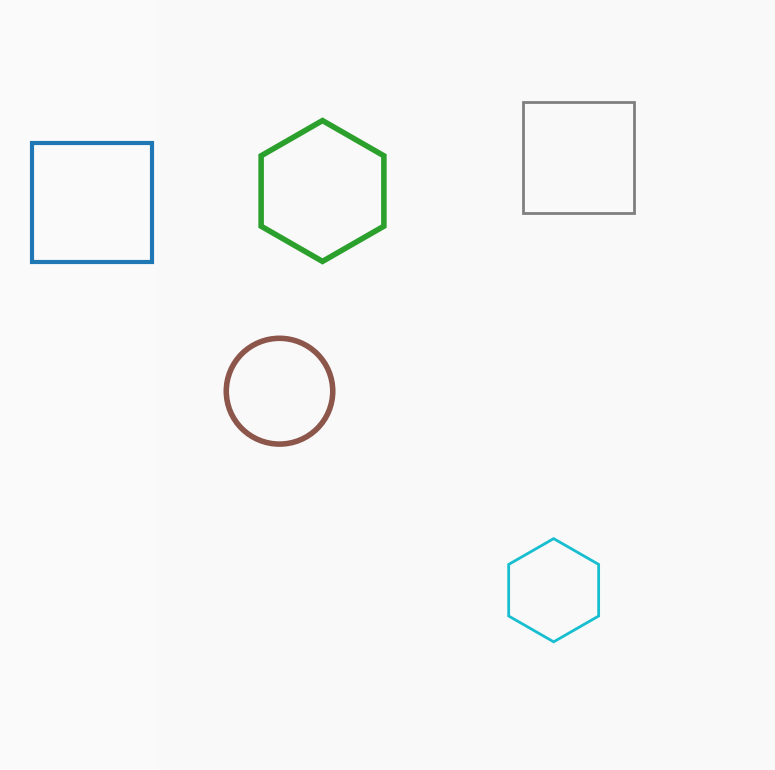[{"shape": "square", "thickness": 1.5, "radius": 0.39, "center": [0.119, 0.737]}, {"shape": "hexagon", "thickness": 2, "radius": 0.46, "center": [0.416, 0.752]}, {"shape": "circle", "thickness": 2, "radius": 0.34, "center": [0.361, 0.492]}, {"shape": "square", "thickness": 1, "radius": 0.36, "center": [0.746, 0.796]}, {"shape": "hexagon", "thickness": 1, "radius": 0.34, "center": [0.714, 0.233]}]